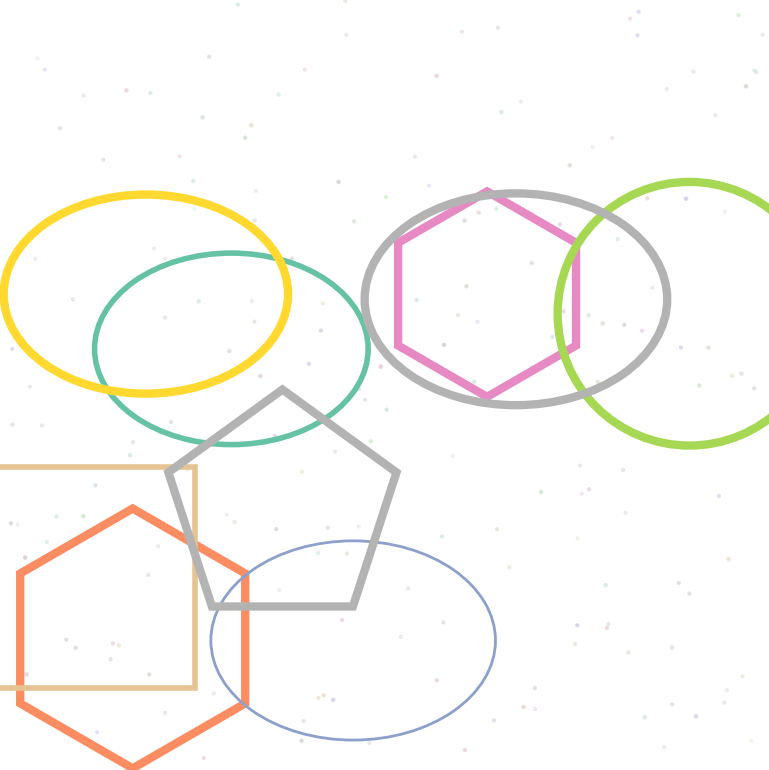[{"shape": "oval", "thickness": 2, "radius": 0.89, "center": [0.3, 0.547]}, {"shape": "hexagon", "thickness": 3, "radius": 0.84, "center": [0.172, 0.171]}, {"shape": "oval", "thickness": 1, "radius": 0.92, "center": [0.459, 0.168]}, {"shape": "hexagon", "thickness": 3, "radius": 0.67, "center": [0.633, 0.618]}, {"shape": "circle", "thickness": 3, "radius": 0.86, "center": [0.895, 0.593]}, {"shape": "oval", "thickness": 3, "radius": 0.92, "center": [0.189, 0.618]}, {"shape": "square", "thickness": 2, "radius": 0.72, "center": [0.11, 0.25]}, {"shape": "oval", "thickness": 3, "radius": 0.98, "center": [0.67, 0.611]}, {"shape": "pentagon", "thickness": 3, "radius": 0.78, "center": [0.367, 0.338]}]